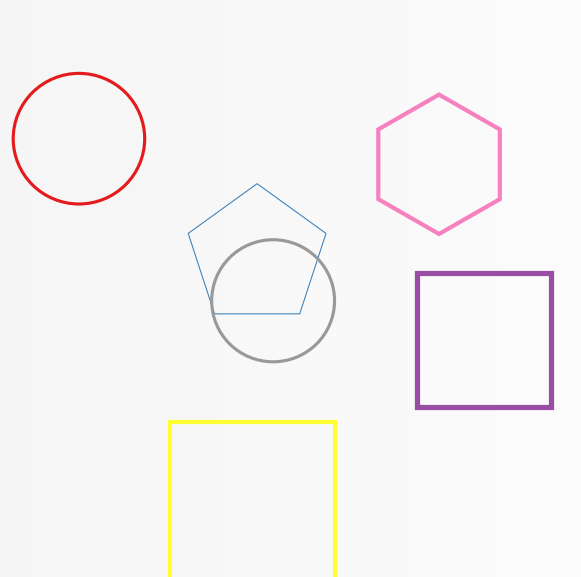[{"shape": "circle", "thickness": 1.5, "radius": 0.57, "center": [0.136, 0.759]}, {"shape": "pentagon", "thickness": 0.5, "radius": 0.62, "center": [0.442, 0.556]}, {"shape": "square", "thickness": 2.5, "radius": 0.58, "center": [0.832, 0.41]}, {"shape": "square", "thickness": 2, "radius": 0.71, "center": [0.435, 0.125]}, {"shape": "hexagon", "thickness": 2, "radius": 0.6, "center": [0.755, 0.715]}, {"shape": "circle", "thickness": 1.5, "radius": 0.53, "center": [0.47, 0.478]}]